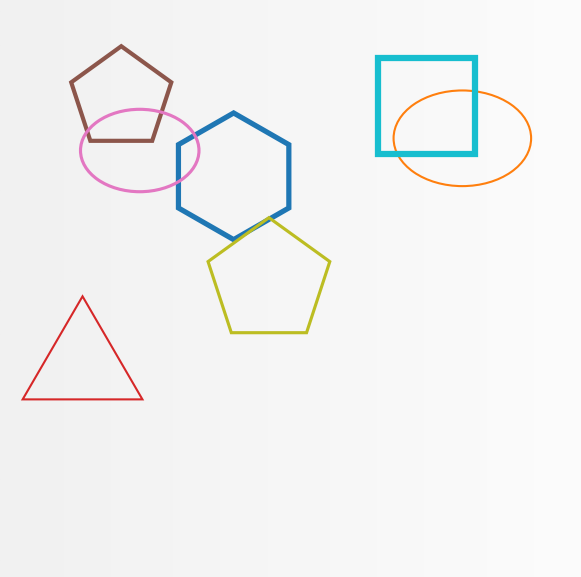[{"shape": "hexagon", "thickness": 2.5, "radius": 0.55, "center": [0.402, 0.694]}, {"shape": "oval", "thickness": 1, "radius": 0.59, "center": [0.795, 0.76]}, {"shape": "triangle", "thickness": 1, "radius": 0.59, "center": [0.142, 0.367]}, {"shape": "pentagon", "thickness": 2, "radius": 0.45, "center": [0.209, 0.829]}, {"shape": "oval", "thickness": 1.5, "radius": 0.51, "center": [0.24, 0.739]}, {"shape": "pentagon", "thickness": 1.5, "radius": 0.55, "center": [0.463, 0.512]}, {"shape": "square", "thickness": 3, "radius": 0.42, "center": [0.734, 0.815]}]